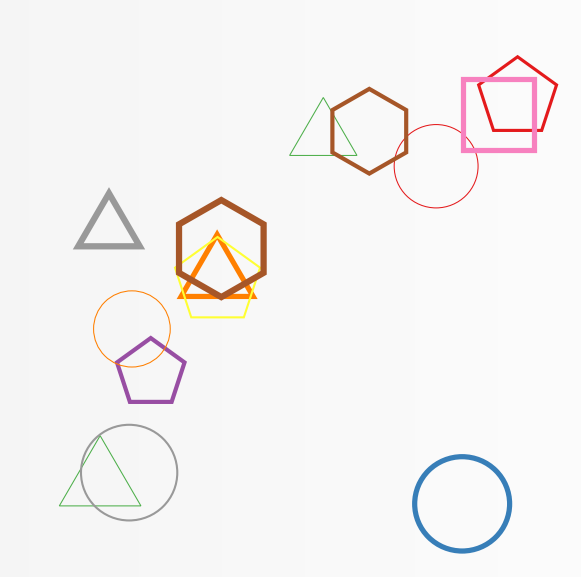[{"shape": "circle", "thickness": 0.5, "radius": 0.36, "center": [0.75, 0.711]}, {"shape": "pentagon", "thickness": 1.5, "radius": 0.35, "center": [0.89, 0.83]}, {"shape": "circle", "thickness": 2.5, "radius": 0.41, "center": [0.795, 0.127]}, {"shape": "triangle", "thickness": 0.5, "radius": 0.41, "center": [0.172, 0.164]}, {"shape": "triangle", "thickness": 0.5, "radius": 0.33, "center": [0.556, 0.763]}, {"shape": "pentagon", "thickness": 2, "radius": 0.31, "center": [0.259, 0.353]}, {"shape": "triangle", "thickness": 2.5, "radius": 0.36, "center": [0.374, 0.522]}, {"shape": "circle", "thickness": 0.5, "radius": 0.33, "center": [0.227, 0.43]}, {"shape": "pentagon", "thickness": 1, "radius": 0.38, "center": [0.374, 0.512]}, {"shape": "hexagon", "thickness": 3, "radius": 0.42, "center": [0.381, 0.569]}, {"shape": "hexagon", "thickness": 2, "radius": 0.37, "center": [0.635, 0.772]}, {"shape": "square", "thickness": 2.5, "radius": 0.31, "center": [0.858, 0.801]}, {"shape": "circle", "thickness": 1, "radius": 0.41, "center": [0.222, 0.181]}, {"shape": "triangle", "thickness": 3, "radius": 0.31, "center": [0.188, 0.603]}]